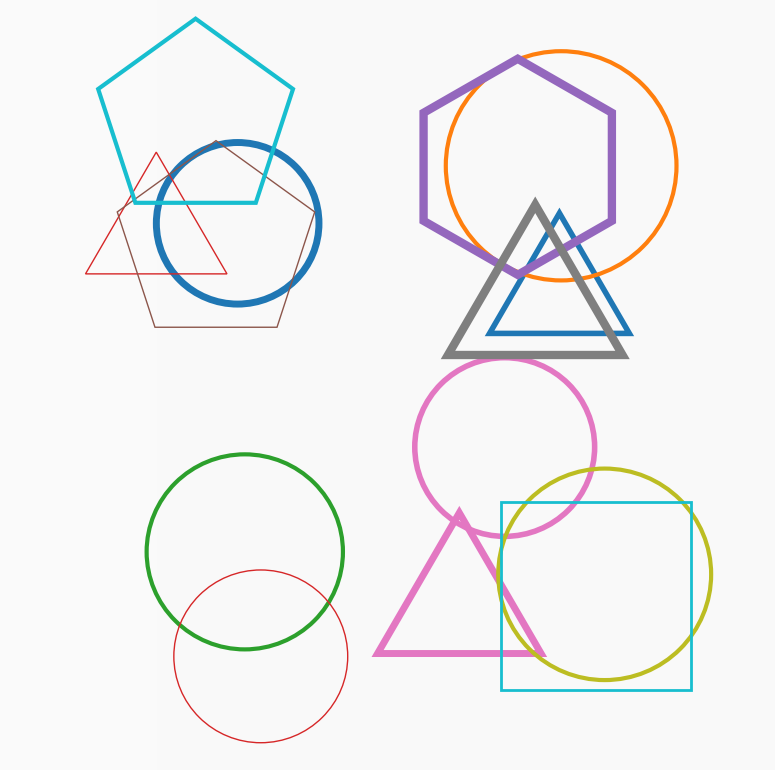[{"shape": "triangle", "thickness": 2, "radius": 0.52, "center": [0.722, 0.619]}, {"shape": "circle", "thickness": 2.5, "radius": 0.52, "center": [0.307, 0.71]}, {"shape": "circle", "thickness": 1.5, "radius": 0.74, "center": [0.724, 0.785]}, {"shape": "circle", "thickness": 1.5, "radius": 0.63, "center": [0.316, 0.283]}, {"shape": "triangle", "thickness": 0.5, "radius": 0.53, "center": [0.202, 0.697]}, {"shape": "circle", "thickness": 0.5, "radius": 0.56, "center": [0.336, 0.148]}, {"shape": "hexagon", "thickness": 3, "radius": 0.7, "center": [0.668, 0.783]}, {"shape": "pentagon", "thickness": 0.5, "radius": 0.67, "center": [0.279, 0.683]}, {"shape": "triangle", "thickness": 2.5, "radius": 0.61, "center": [0.593, 0.212]}, {"shape": "circle", "thickness": 2, "radius": 0.58, "center": [0.651, 0.419]}, {"shape": "triangle", "thickness": 3, "radius": 0.65, "center": [0.691, 0.604]}, {"shape": "circle", "thickness": 1.5, "radius": 0.69, "center": [0.78, 0.254]}, {"shape": "square", "thickness": 1, "radius": 0.61, "center": [0.769, 0.225]}, {"shape": "pentagon", "thickness": 1.5, "radius": 0.66, "center": [0.252, 0.844]}]